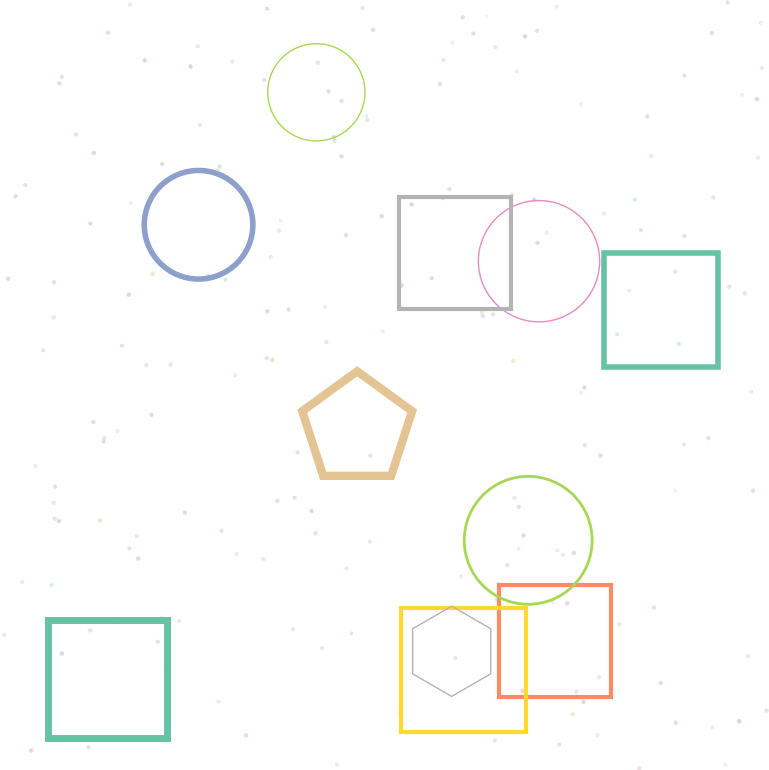[{"shape": "square", "thickness": 2.5, "radius": 0.38, "center": [0.14, 0.118]}, {"shape": "square", "thickness": 2, "radius": 0.37, "center": [0.858, 0.598]}, {"shape": "square", "thickness": 1.5, "radius": 0.36, "center": [0.721, 0.168]}, {"shape": "circle", "thickness": 2, "radius": 0.35, "center": [0.258, 0.708]}, {"shape": "circle", "thickness": 0.5, "radius": 0.39, "center": [0.7, 0.661]}, {"shape": "circle", "thickness": 1, "radius": 0.42, "center": [0.686, 0.298]}, {"shape": "circle", "thickness": 0.5, "radius": 0.32, "center": [0.411, 0.88]}, {"shape": "square", "thickness": 1.5, "radius": 0.4, "center": [0.602, 0.13]}, {"shape": "pentagon", "thickness": 3, "radius": 0.38, "center": [0.464, 0.443]}, {"shape": "square", "thickness": 1.5, "radius": 0.36, "center": [0.591, 0.671]}, {"shape": "hexagon", "thickness": 0.5, "radius": 0.29, "center": [0.587, 0.154]}]